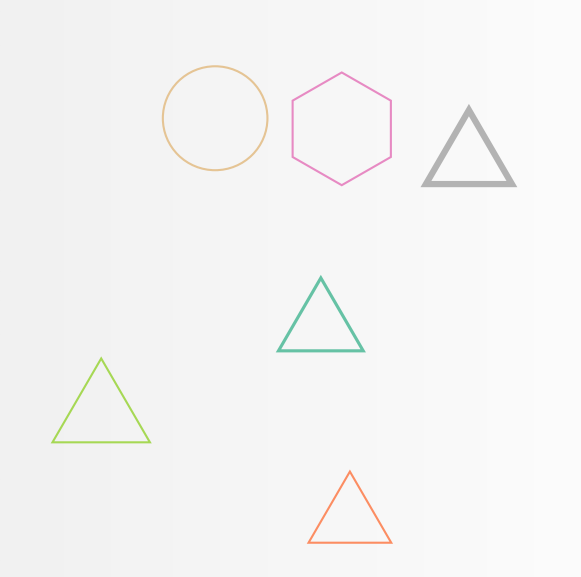[{"shape": "triangle", "thickness": 1.5, "radius": 0.42, "center": [0.552, 0.434]}, {"shape": "triangle", "thickness": 1, "radius": 0.41, "center": [0.602, 0.1]}, {"shape": "hexagon", "thickness": 1, "radius": 0.49, "center": [0.588, 0.776]}, {"shape": "triangle", "thickness": 1, "radius": 0.48, "center": [0.174, 0.282]}, {"shape": "circle", "thickness": 1, "radius": 0.45, "center": [0.37, 0.794]}, {"shape": "triangle", "thickness": 3, "radius": 0.43, "center": [0.807, 0.723]}]